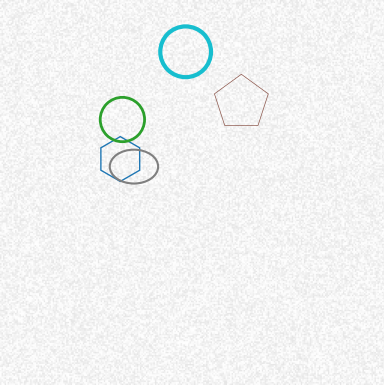[{"shape": "hexagon", "thickness": 1, "radius": 0.29, "center": [0.312, 0.587]}, {"shape": "circle", "thickness": 2, "radius": 0.29, "center": [0.318, 0.69]}, {"shape": "pentagon", "thickness": 0.5, "radius": 0.37, "center": [0.627, 0.734]}, {"shape": "oval", "thickness": 1.5, "radius": 0.31, "center": [0.348, 0.567]}, {"shape": "circle", "thickness": 3, "radius": 0.33, "center": [0.482, 0.865]}]